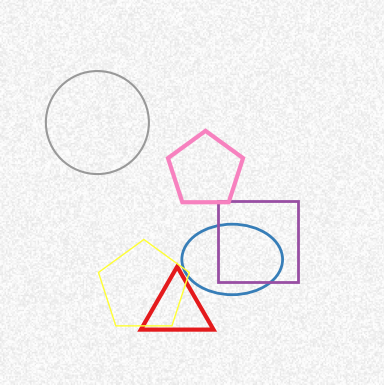[{"shape": "triangle", "thickness": 3, "radius": 0.54, "center": [0.46, 0.198]}, {"shape": "oval", "thickness": 2, "radius": 0.65, "center": [0.603, 0.326]}, {"shape": "square", "thickness": 2, "radius": 0.53, "center": [0.67, 0.373]}, {"shape": "pentagon", "thickness": 1, "radius": 0.62, "center": [0.374, 0.254]}, {"shape": "pentagon", "thickness": 3, "radius": 0.51, "center": [0.534, 0.558]}, {"shape": "circle", "thickness": 1.5, "radius": 0.67, "center": [0.253, 0.682]}]